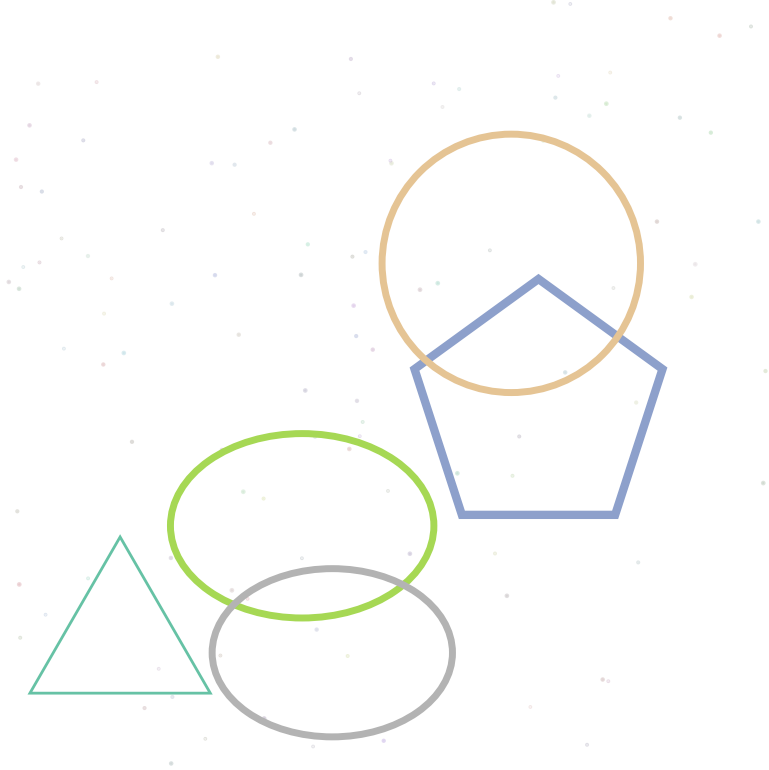[{"shape": "triangle", "thickness": 1, "radius": 0.68, "center": [0.156, 0.167]}, {"shape": "pentagon", "thickness": 3, "radius": 0.85, "center": [0.699, 0.468]}, {"shape": "oval", "thickness": 2.5, "radius": 0.86, "center": [0.392, 0.317]}, {"shape": "circle", "thickness": 2.5, "radius": 0.84, "center": [0.664, 0.658]}, {"shape": "oval", "thickness": 2.5, "radius": 0.78, "center": [0.432, 0.152]}]